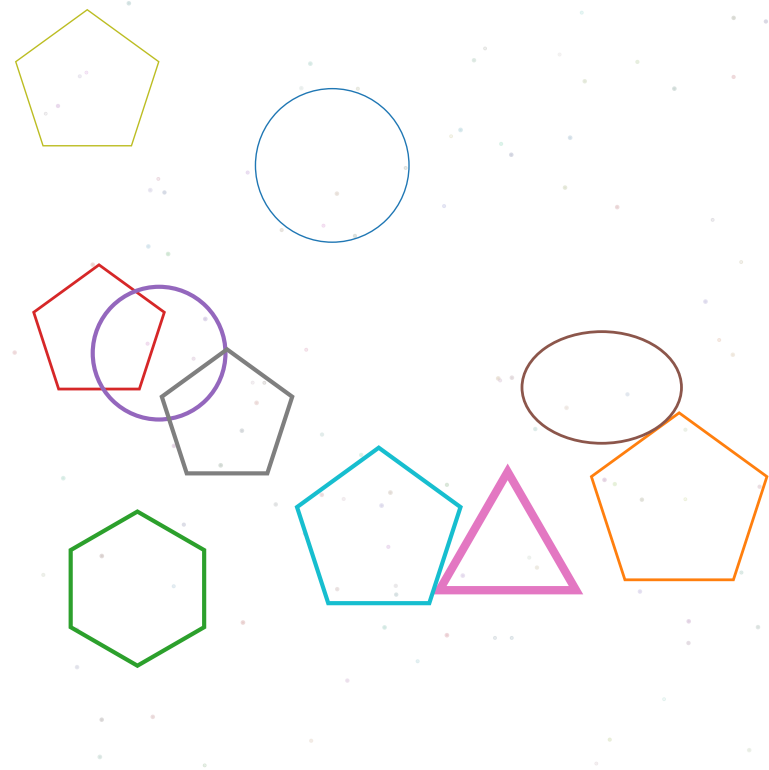[{"shape": "circle", "thickness": 0.5, "radius": 0.5, "center": [0.431, 0.785]}, {"shape": "pentagon", "thickness": 1, "radius": 0.6, "center": [0.882, 0.344]}, {"shape": "hexagon", "thickness": 1.5, "radius": 0.5, "center": [0.178, 0.236]}, {"shape": "pentagon", "thickness": 1, "radius": 0.45, "center": [0.129, 0.567]}, {"shape": "circle", "thickness": 1.5, "radius": 0.43, "center": [0.207, 0.541]}, {"shape": "oval", "thickness": 1, "radius": 0.52, "center": [0.781, 0.497]}, {"shape": "triangle", "thickness": 3, "radius": 0.51, "center": [0.659, 0.285]}, {"shape": "pentagon", "thickness": 1.5, "radius": 0.45, "center": [0.295, 0.457]}, {"shape": "pentagon", "thickness": 0.5, "radius": 0.49, "center": [0.113, 0.89]}, {"shape": "pentagon", "thickness": 1.5, "radius": 0.56, "center": [0.492, 0.307]}]